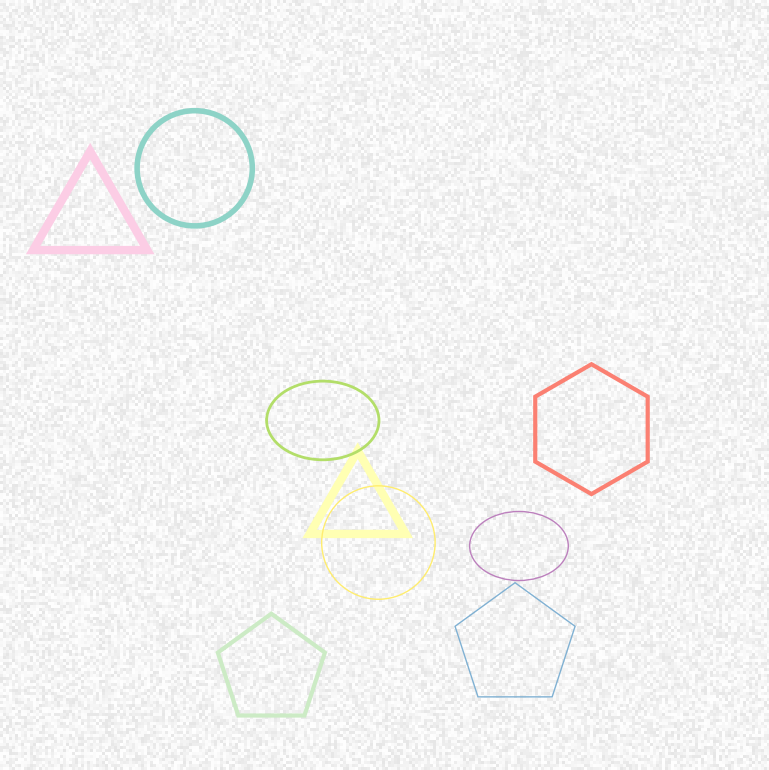[{"shape": "circle", "thickness": 2, "radius": 0.37, "center": [0.253, 0.781]}, {"shape": "triangle", "thickness": 3, "radius": 0.36, "center": [0.465, 0.343]}, {"shape": "hexagon", "thickness": 1.5, "radius": 0.42, "center": [0.768, 0.443]}, {"shape": "pentagon", "thickness": 0.5, "radius": 0.41, "center": [0.669, 0.161]}, {"shape": "oval", "thickness": 1, "radius": 0.36, "center": [0.419, 0.454]}, {"shape": "triangle", "thickness": 3, "radius": 0.43, "center": [0.117, 0.718]}, {"shape": "oval", "thickness": 0.5, "radius": 0.32, "center": [0.674, 0.291]}, {"shape": "pentagon", "thickness": 1.5, "radius": 0.37, "center": [0.352, 0.13]}, {"shape": "circle", "thickness": 0.5, "radius": 0.37, "center": [0.491, 0.295]}]